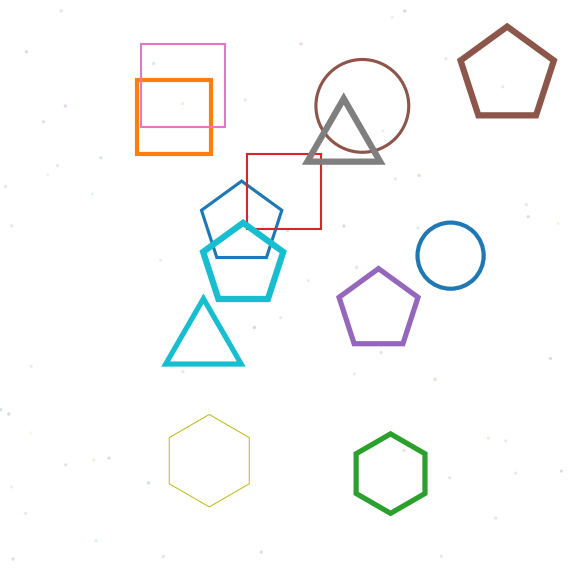[{"shape": "pentagon", "thickness": 1.5, "radius": 0.37, "center": [0.418, 0.612]}, {"shape": "circle", "thickness": 2, "radius": 0.29, "center": [0.78, 0.556]}, {"shape": "square", "thickness": 2, "radius": 0.32, "center": [0.301, 0.797]}, {"shape": "hexagon", "thickness": 2.5, "radius": 0.34, "center": [0.676, 0.179]}, {"shape": "square", "thickness": 1, "radius": 0.32, "center": [0.491, 0.668]}, {"shape": "pentagon", "thickness": 2.5, "radius": 0.36, "center": [0.655, 0.462]}, {"shape": "circle", "thickness": 1.5, "radius": 0.4, "center": [0.627, 0.816]}, {"shape": "pentagon", "thickness": 3, "radius": 0.42, "center": [0.878, 0.868]}, {"shape": "square", "thickness": 1, "radius": 0.36, "center": [0.317, 0.851]}, {"shape": "triangle", "thickness": 3, "radius": 0.36, "center": [0.595, 0.756]}, {"shape": "hexagon", "thickness": 0.5, "radius": 0.4, "center": [0.362, 0.201]}, {"shape": "pentagon", "thickness": 3, "radius": 0.36, "center": [0.421, 0.54]}, {"shape": "triangle", "thickness": 2.5, "radius": 0.38, "center": [0.352, 0.407]}]